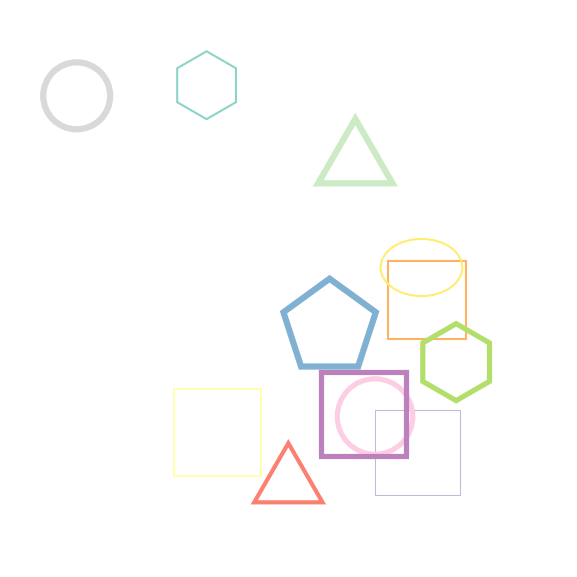[{"shape": "hexagon", "thickness": 1, "radius": 0.29, "center": [0.358, 0.852]}, {"shape": "square", "thickness": 1, "radius": 0.38, "center": [0.377, 0.25]}, {"shape": "square", "thickness": 0.5, "radius": 0.37, "center": [0.723, 0.216]}, {"shape": "triangle", "thickness": 2, "radius": 0.34, "center": [0.499, 0.163]}, {"shape": "pentagon", "thickness": 3, "radius": 0.42, "center": [0.571, 0.432]}, {"shape": "square", "thickness": 1, "radius": 0.34, "center": [0.74, 0.48]}, {"shape": "hexagon", "thickness": 2.5, "radius": 0.33, "center": [0.79, 0.372]}, {"shape": "circle", "thickness": 2.5, "radius": 0.33, "center": [0.649, 0.278]}, {"shape": "circle", "thickness": 3, "radius": 0.29, "center": [0.133, 0.833]}, {"shape": "square", "thickness": 2.5, "radius": 0.36, "center": [0.63, 0.283]}, {"shape": "triangle", "thickness": 3, "radius": 0.37, "center": [0.615, 0.719]}, {"shape": "oval", "thickness": 1, "radius": 0.35, "center": [0.73, 0.536]}]